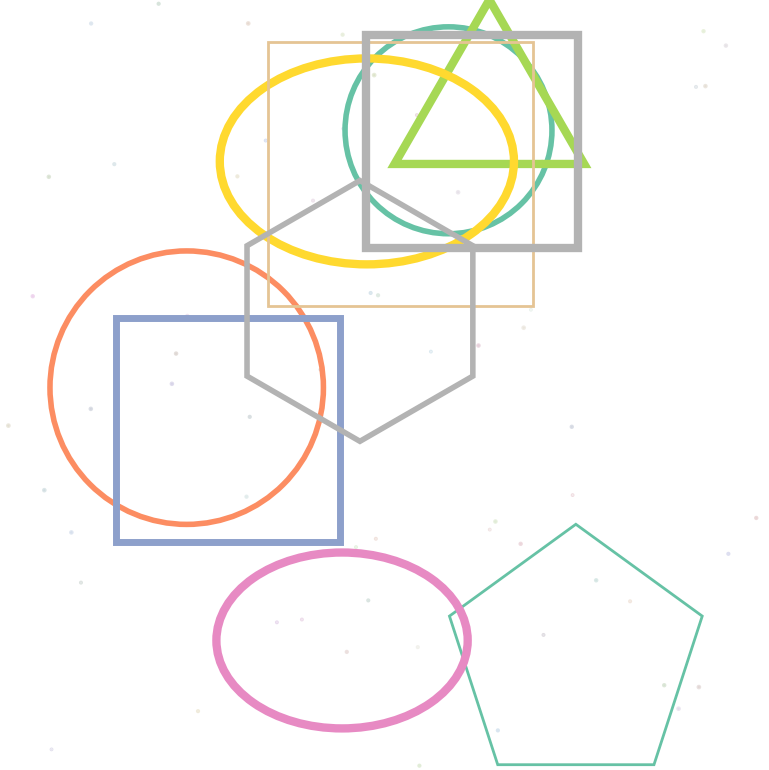[{"shape": "pentagon", "thickness": 1, "radius": 0.86, "center": [0.748, 0.147]}, {"shape": "circle", "thickness": 2, "radius": 0.67, "center": [0.582, 0.831]}, {"shape": "circle", "thickness": 2, "radius": 0.89, "center": [0.242, 0.497]}, {"shape": "square", "thickness": 2.5, "radius": 0.73, "center": [0.296, 0.442]}, {"shape": "oval", "thickness": 3, "radius": 0.82, "center": [0.444, 0.168]}, {"shape": "triangle", "thickness": 3, "radius": 0.71, "center": [0.636, 0.858]}, {"shape": "oval", "thickness": 3, "radius": 0.96, "center": [0.476, 0.79]}, {"shape": "square", "thickness": 1, "radius": 0.86, "center": [0.52, 0.774]}, {"shape": "hexagon", "thickness": 2, "radius": 0.85, "center": [0.467, 0.596]}, {"shape": "square", "thickness": 3, "radius": 0.69, "center": [0.613, 0.816]}]